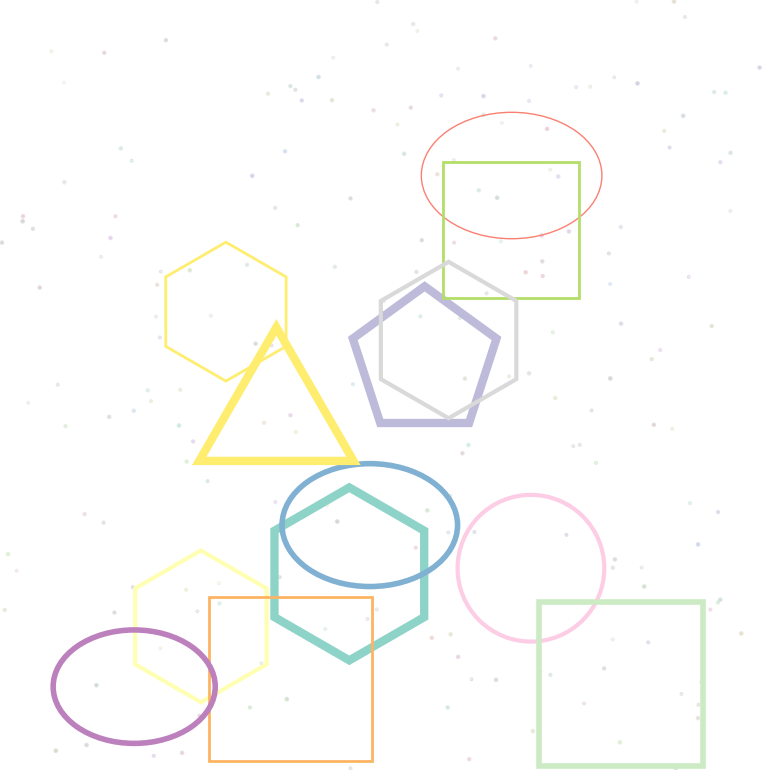[{"shape": "hexagon", "thickness": 3, "radius": 0.56, "center": [0.454, 0.255]}, {"shape": "hexagon", "thickness": 1.5, "radius": 0.49, "center": [0.261, 0.187]}, {"shape": "pentagon", "thickness": 3, "radius": 0.49, "center": [0.552, 0.53]}, {"shape": "oval", "thickness": 0.5, "radius": 0.59, "center": [0.664, 0.772]}, {"shape": "oval", "thickness": 2, "radius": 0.57, "center": [0.48, 0.318]}, {"shape": "square", "thickness": 1, "radius": 0.53, "center": [0.377, 0.118]}, {"shape": "square", "thickness": 1, "radius": 0.44, "center": [0.664, 0.701]}, {"shape": "circle", "thickness": 1.5, "radius": 0.48, "center": [0.69, 0.262]}, {"shape": "hexagon", "thickness": 1.5, "radius": 0.51, "center": [0.583, 0.558]}, {"shape": "oval", "thickness": 2, "radius": 0.53, "center": [0.174, 0.108]}, {"shape": "square", "thickness": 2, "radius": 0.53, "center": [0.806, 0.112]}, {"shape": "hexagon", "thickness": 1, "radius": 0.45, "center": [0.293, 0.595]}, {"shape": "triangle", "thickness": 3, "radius": 0.58, "center": [0.359, 0.459]}]